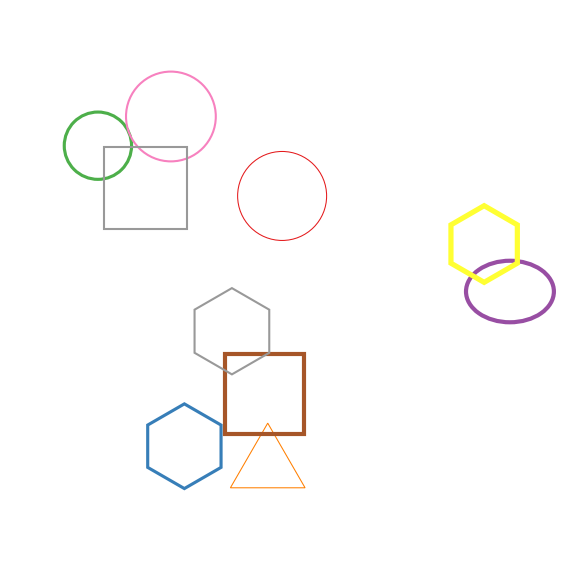[{"shape": "circle", "thickness": 0.5, "radius": 0.39, "center": [0.489, 0.66]}, {"shape": "hexagon", "thickness": 1.5, "radius": 0.37, "center": [0.319, 0.226]}, {"shape": "circle", "thickness": 1.5, "radius": 0.29, "center": [0.17, 0.747]}, {"shape": "oval", "thickness": 2, "radius": 0.38, "center": [0.883, 0.494]}, {"shape": "triangle", "thickness": 0.5, "radius": 0.37, "center": [0.464, 0.192]}, {"shape": "hexagon", "thickness": 2.5, "radius": 0.33, "center": [0.838, 0.577]}, {"shape": "square", "thickness": 2, "radius": 0.34, "center": [0.458, 0.316]}, {"shape": "circle", "thickness": 1, "radius": 0.39, "center": [0.296, 0.797]}, {"shape": "square", "thickness": 1, "radius": 0.36, "center": [0.252, 0.673]}, {"shape": "hexagon", "thickness": 1, "radius": 0.37, "center": [0.402, 0.426]}]